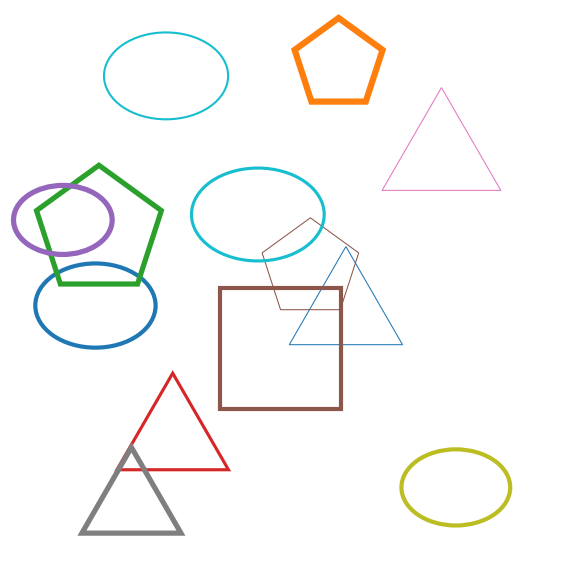[{"shape": "oval", "thickness": 2, "radius": 0.52, "center": [0.165, 0.47]}, {"shape": "triangle", "thickness": 0.5, "radius": 0.57, "center": [0.599, 0.459]}, {"shape": "pentagon", "thickness": 3, "radius": 0.4, "center": [0.586, 0.888]}, {"shape": "pentagon", "thickness": 2.5, "radius": 0.57, "center": [0.171, 0.599]}, {"shape": "triangle", "thickness": 1.5, "radius": 0.56, "center": [0.299, 0.241]}, {"shape": "oval", "thickness": 2.5, "radius": 0.43, "center": [0.109, 0.618]}, {"shape": "pentagon", "thickness": 0.5, "radius": 0.44, "center": [0.538, 0.534]}, {"shape": "square", "thickness": 2, "radius": 0.52, "center": [0.485, 0.395]}, {"shape": "triangle", "thickness": 0.5, "radius": 0.59, "center": [0.764, 0.729]}, {"shape": "triangle", "thickness": 2.5, "radius": 0.5, "center": [0.228, 0.125]}, {"shape": "oval", "thickness": 2, "radius": 0.47, "center": [0.789, 0.155]}, {"shape": "oval", "thickness": 1.5, "radius": 0.57, "center": [0.446, 0.628]}, {"shape": "oval", "thickness": 1, "radius": 0.54, "center": [0.288, 0.868]}]